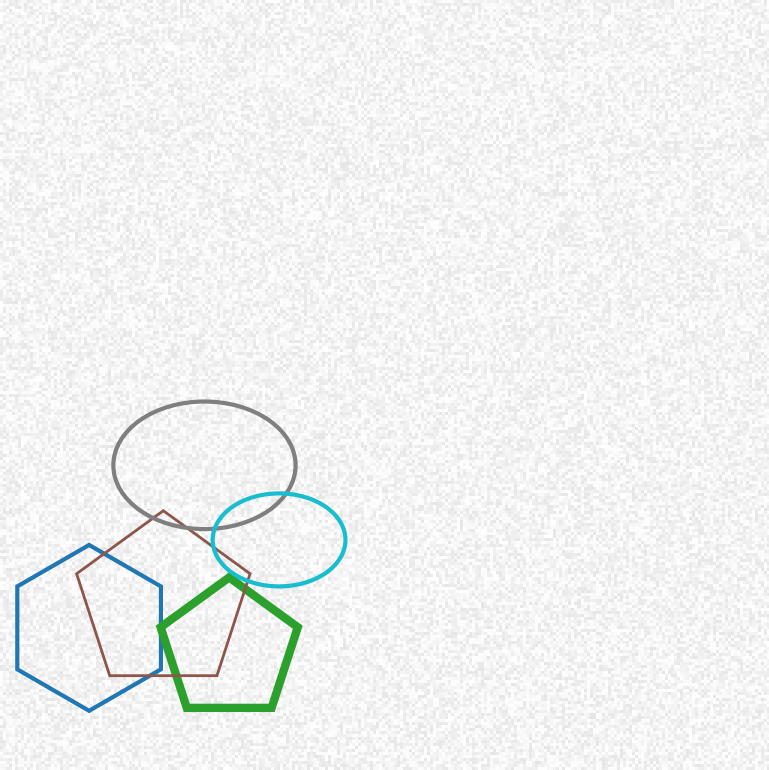[{"shape": "hexagon", "thickness": 1.5, "radius": 0.54, "center": [0.116, 0.185]}, {"shape": "pentagon", "thickness": 3, "radius": 0.47, "center": [0.298, 0.156]}, {"shape": "pentagon", "thickness": 1, "radius": 0.59, "center": [0.212, 0.218]}, {"shape": "oval", "thickness": 1.5, "radius": 0.59, "center": [0.266, 0.396]}, {"shape": "oval", "thickness": 1.5, "radius": 0.43, "center": [0.362, 0.299]}]